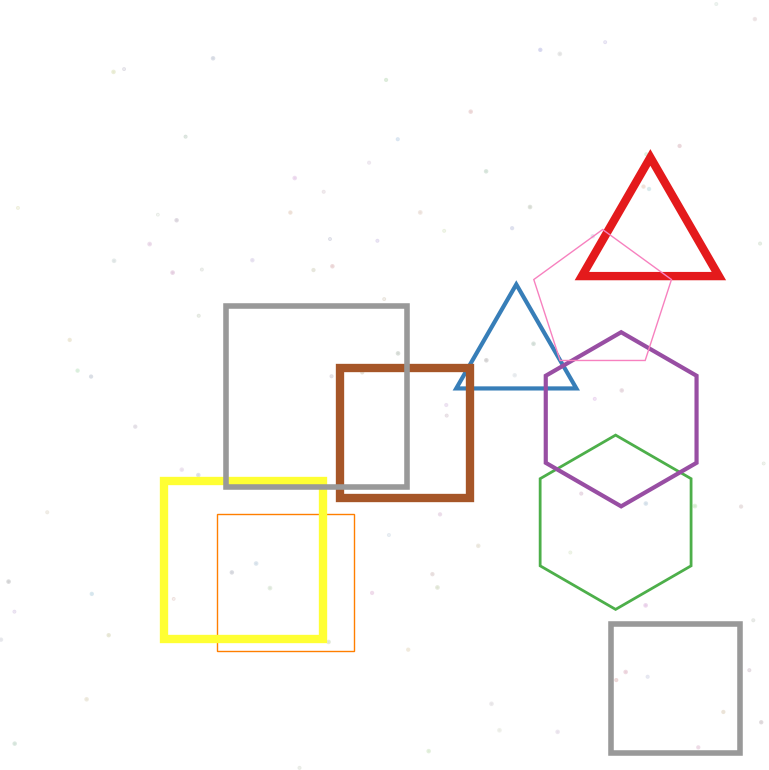[{"shape": "triangle", "thickness": 3, "radius": 0.51, "center": [0.845, 0.693]}, {"shape": "triangle", "thickness": 1.5, "radius": 0.45, "center": [0.671, 0.541]}, {"shape": "hexagon", "thickness": 1, "radius": 0.57, "center": [0.799, 0.322]}, {"shape": "hexagon", "thickness": 1.5, "radius": 0.57, "center": [0.807, 0.455]}, {"shape": "square", "thickness": 0.5, "radius": 0.44, "center": [0.371, 0.244]}, {"shape": "square", "thickness": 3, "radius": 0.51, "center": [0.316, 0.273]}, {"shape": "square", "thickness": 3, "radius": 0.42, "center": [0.526, 0.438]}, {"shape": "pentagon", "thickness": 0.5, "radius": 0.47, "center": [0.783, 0.608]}, {"shape": "square", "thickness": 2, "radius": 0.59, "center": [0.411, 0.485]}, {"shape": "square", "thickness": 2, "radius": 0.42, "center": [0.877, 0.105]}]